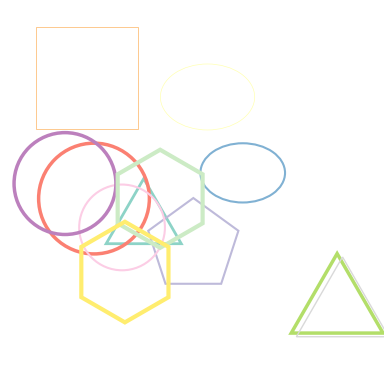[{"shape": "triangle", "thickness": 2, "radius": 0.56, "center": [0.373, 0.423]}, {"shape": "oval", "thickness": 0.5, "radius": 0.61, "center": [0.539, 0.748]}, {"shape": "pentagon", "thickness": 1.5, "radius": 0.62, "center": [0.502, 0.363]}, {"shape": "circle", "thickness": 2.5, "radius": 0.72, "center": [0.244, 0.484]}, {"shape": "oval", "thickness": 1.5, "radius": 0.55, "center": [0.63, 0.551]}, {"shape": "square", "thickness": 0.5, "radius": 0.66, "center": [0.225, 0.796]}, {"shape": "triangle", "thickness": 2.5, "radius": 0.69, "center": [0.876, 0.204]}, {"shape": "circle", "thickness": 1.5, "radius": 0.56, "center": [0.317, 0.409]}, {"shape": "triangle", "thickness": 1, "radius": 0.69, "center": [0.89, 0.194]}, {"shape": "circle", "thickness": 2.5, "radius": 0.66, "center": [0.169, 0.523]}, {"shape": "hexagon", "thickness": 3, "radius": 0.64, "center": [0.416, 0.484]}, {"shape": "hexagon", "thickness": 3, "radius": 0.65, "center": [0.324, 0.293]}]